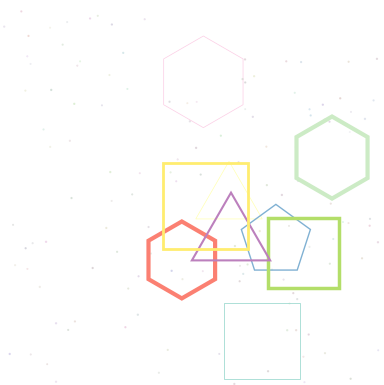[{"shape": "square", "thickness": 0.5, "radius": 0.5, "center": [0.681, 0.114]}, {"shape": "triangle", "thickness": 0.5, "radius": 0.5, "center": [0.595, 0.481]}, {"shape": "hexagon", "thickness": 3, "radius": 0.5, "center": [0.472, 0.325]}, {"shape": "pentagon", "thickness": 1, "radius": 0.47, "center": [0.717, 0.375]}, {"shape": "square", "thickness": 2.5, "radius": 0.46, "center": [0.789, 0.343]}, {"shape": "hexagon", "thickness": 0.5, "radius": 0.6, "center": [0.528, 0.787]}, {"shape": "triangle", "thickness": 1.5, "radius": 0.59, "center": [0.6, 0.382]}, {"shape": "hexagon", "thickness": 3, "radius": 0.53, "center": [0.862, 0.591]}, {"shape": "square", "thickness": 2, "radius": 0.55, "center": [0.534, 0.465]}]